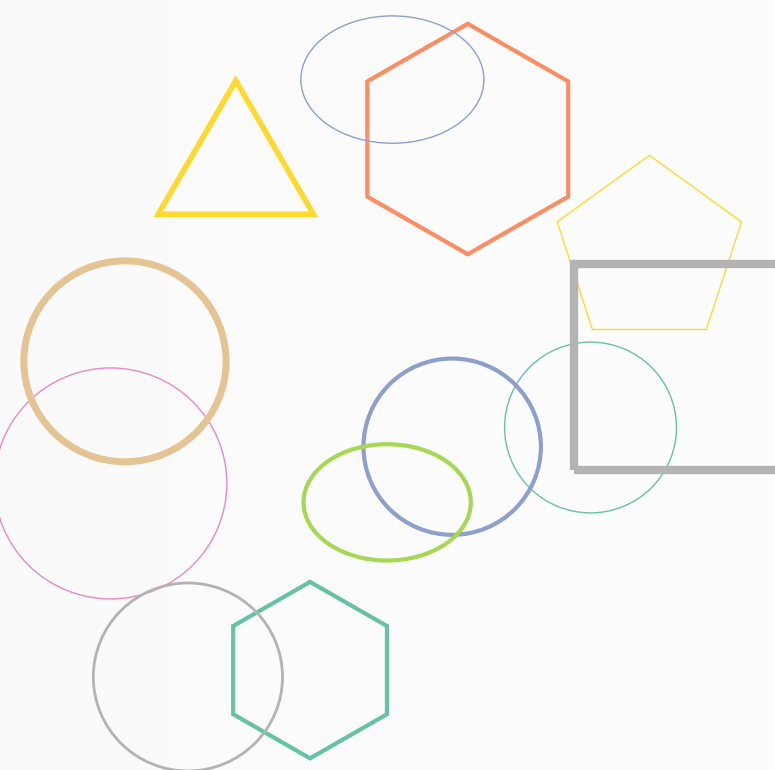[{"shape": "hexagon", "thickness": 1.5, "radius": 0.57, "center": [0.4, 0.13]}, {"shape": "circle", "thickness": 0.5, "radius": 0.55, "center": [0.762, 0.445]}, {"shape": "hexagon", "thickness": 1.5, "radius": 0.75, "center": [0.604, 0.819]}, {"shape": "oval", "thickness": 0.5, "radius": 0.59, "center": [0.506, 0.897]}, {"shape": "circle", "thickness": 1.5, "radius": 0.57, "center": [0.583, 0.42]}, {"shape": "circle", "thickness": 0.5, "radius": 0.75, "center": [0.143, 0.372]}, {"shape": "oval", "thickness": 1.5, "radius": 0.54, "center": [0.5, 0.348]}, {"shape": "triangle", "thickness": 2, "radius": 0.58, "center": [0.304, 0.78]}, {"shape": "pentagon", "thickness": 0.5, "radius": 0.63, "center": [0.838, 0.673]}, {"shape": "circle", "thickness": 2.5, "radius": 0.65, "center": [0.161, 0.531]}, {"shape": "circle", "thickness": 1, "radius": 0.61, "center": [0.242, 0.121]}, {"shape": "square", "thickness": 3, "radius": 0.67, "center": [0.874, 0.523]}]